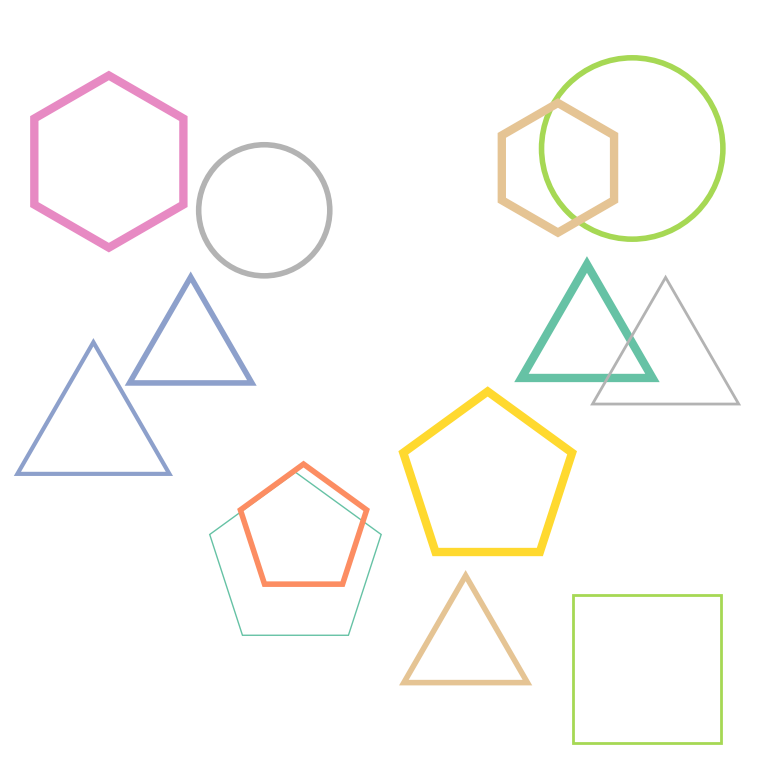[{"shape": "triangle", "thickness": 3, "radius": 0.49, "center": [0.762, 0.558]}, {"shape": "pentagon", "thickness": 0.5, "radius": 0.59, "center": [0.384, 0.27]}, {"shape": "pentagon", "thickness": 2, "radius": 0.43, "center": [0.394, 0.311]}, {"shape": "triangle", "thickness": 2, "radius": 0.46, "center": [0.248, 0.549]}, {"shape": "triangle", "thickness": 1.5, "radius": 0.57, "center": [0.121, 0.442]}, {"shape": "hexagon", "thickness": 3, "radius": 0.56, "center": [0.141, 0.79]}, {"shape": "square", "thickness": 1, "radius": 0.48, "center": [0.84, 0.131]}, {"shape": "circle", "thickness": 2, "radius": 0.59, "center": [0.821, 0.807]}, {"shape": "pentagon", "thickness": 3, "radius": 0.58, "center": [0.633, 0.376]}, {"shape": "triangle", "thickness": 2, "radius": 0.46, "center": [0.605, 0.16]}, {"shape": "hexagon", "thickness": 3, "radius": 0.42, "center": [0.725, 0.782]}, {"shape": "triangle", "thickness": 1, "radius": 0.55, "center": [0.864, 0.53]}, {"shape": "circle", "thickness": 2, "radius": 0.43, "center": [0.343, 0.727]}]